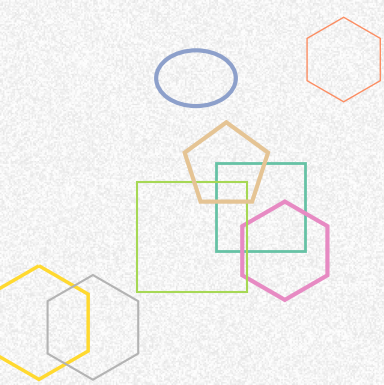[{"shape": "square", "thickness": 2, "radius": 0.57, "center": [0.677, 0.462]}, {"shape": "hexagon", "thickness": 1, "radius": 0.55, "center": [0.893, 0.845]}, {"shape": "oval", "thickness": 3, "radius": 0.52, "center": [0.509, 0.797]}, {"shape": "hexagon", "thickness": 3, "radius": 0.64, "center": [0.74, 0.349]}, {"shape": "square", "thickness": 1.5, "radius": 0.72, "center": [0.498, 0.384]}, {"shape": "hexagon", "thickness": 2.5, "radius": 0.74, "center": [0.101, 0.162]}, {"shape": "pentagon", "thickness": 3, "radius": 0.57, "center": [0.588, 0.568]}, {"shape": "hexagon", "thickness": 1.5, "radius": 0.68, "center": [0.241, 0.15]}]